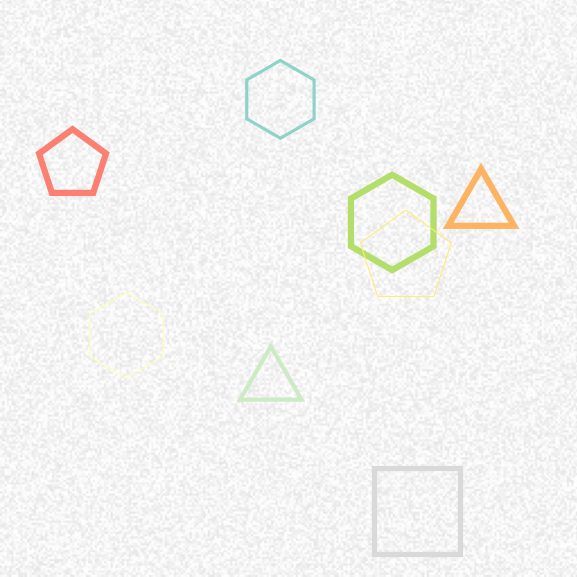[{"shape": "hexagon", "thickness": 1.5, "radius": 0.34, "center": [0.486, 0.827]}, {"shape": "hexagon", "thickness": 0.5, "radius": 0.37, "center": [0.219, 0.418]}, {"shape": "pentagon", "thickness": 3, "radius": 0.3, "center": [0.126, 0.714]}, {"shape": "triangle", "thickness": 3, "radius": 0.33, "center": [0.833, 0.641]}, {"shape": "hexagon", "thickness": 3, "radius": 0.41, "center": [0.679, 0.614]}, {"shape": "square", "thickness": 2.5, "radius": 0.37, "center": [0.722, 0.115]}, {"shape": "triangle", "thickness": 2, "radius": 0.31, "center": [0.469, 0.338]}, {"shape": "pentagon", "thickness": 0.5, "radius": 0.41, "center": [0.703, 0.553]}]